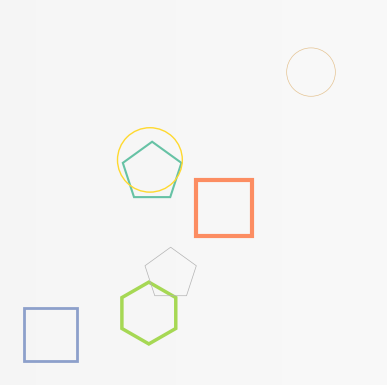[{"shape": "pentagon", "thickness": 1.5, "radius": 0.4, "center": [0.393, 0.552]}, {"shape": "square", "thickness": 3, "radius": 0.36, "center": [0.578, 0.459]}, {"shape": "square", "thickness": 2, "radius": 0.34, "center": [0.131, 0.131]}, {"shape": "hexagon", "thickness": 2.5, "radius": 0.4, "center": [0.384, 0.187]}, {"shape": "circle", "thickness": 1, "radius": 0.42, "center": [0.387, 0.585]}, {"shape": "circle", "thickness": 0.5, "radius": 0.31, "center": [0.803, 0.813]}, {"shape": "pentagon", "thickness": 0.5, "radius": 0.35, "center": [0.44, 0.288]}]